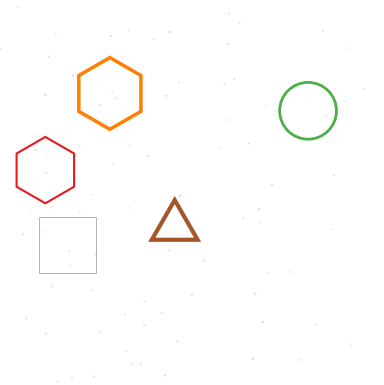[{"shape": "hexagon", "thickness": 1.5, "radius": 0.43, "center": [0.118, 0.558]}, {"shape": "circle", "thickness": 2, "radius": 0.37, "center": [0.8, 0.712]}, {"shape": "hexagon", "thickness": 2.5, "radius": 0.47, "center": [0.285, 0.757]}, {"shape": "triangle", "thickness": 3, "radius": 0.34, "center": [0.454, 0.412]}, {"shape": "square", "thickness": 0.5, "radius": 0.37, "center": [0.176, 0.364]}]